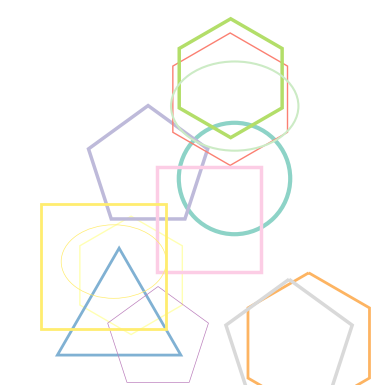[{"shape": "circle", "thickness": 3, "radius": 0.72, "center": [0.609, 0.536]}, {"shape": "hexagon", "thickness": 1, "radius": 0.77, "center": [0.34, 0.285]}, {"shape": "pentagon", "thickness": 2.5, "radius": 0.81, "center": [0.385, 0.563]}, {"shape": "hexagon", "thickness": 1, "radius": 0.86, "center": [0.598, 0.742]}, {"shape": "triangle", "thickness": 2, "radius": 0.93, "center": [0.309, 0.17]}, {"shape": "hexagon", "thickness": 2, "radius": 0.91, "center": [0.802, 0.109]}, {"shape": "hexagon", "thickness": 2.5, "radius": 0.77, "center": [0.599, 0.797]}, {"shape": "square", "thickness": 2.5, "radius": 0.68, "center": [0.543, 0.431]}, {"shape": "pentagon", "thickness": 2.5, "radius": 0.86, "center": [0.751, 0.102]}, {"shape": "pentagon", "thickness": 0.5, "radius": 0.69, "center": [0.411, 0.118]}, {"shape": "oval", "thickness": 1.5, "radius": 0.83, "center": [0.61, 0.724]}, {"shape": "square", "thickness": 2, "radius": 0.81, "center": [0.268, 0.308]}, {"shape": "oval", "thickness": 0.5, "radius": 0.68, "center": [0.295, 0.321]}]